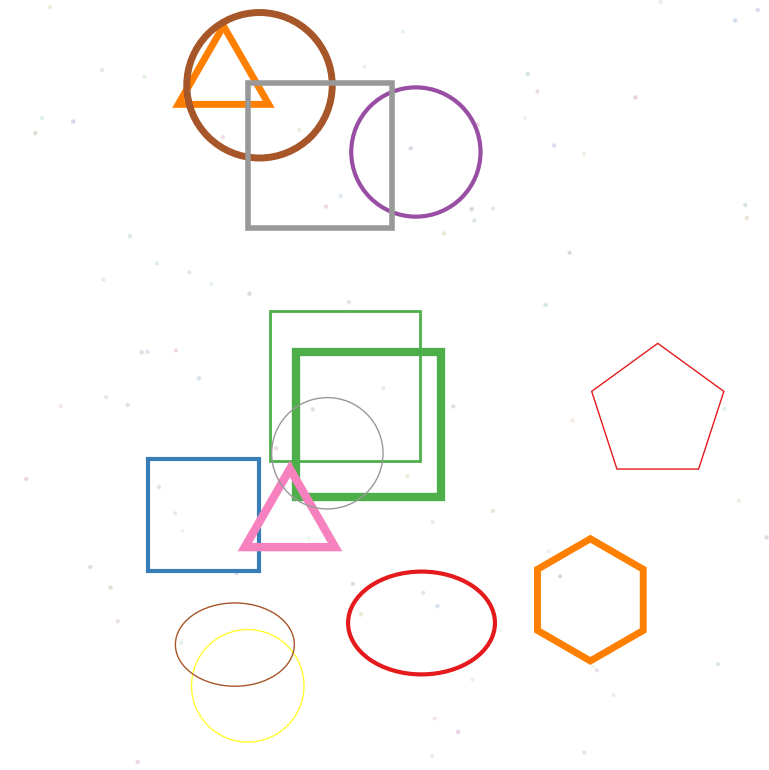[{"shape": "pentagon", "thickness": 0.5, "radius": 0.45, "center": [0.854, 0.464]}, {"shape": "oval", "thickness": 1.5, "radius": 0.48, "center": [0.547, 0.191]}, {"shape": "square", "thickness": 1.5, "radius": 0.36, "center": [0.264, 0.331]}, {"shape": "square", "thickness": 1, "radius": 0.49, "center": [0.448, 0.499]}, {"shape": "square", "thickness": 3, "radius": 0.47, "center": [0.478, 0.449]}, {"shape": "circle", "thickness": 1.5, "radius": 0.42, "center": [0.54, 0.803]}, {"shape": "hexagon", "thickness": 2.5, "radius": 0.4, "center": [0.767, 0.221]}, {"shape": "triangle", "thickness": 2.5, "radius": 0.34, "center": [0.29, 0.898]}, {"shape": "circle", "thickness": 0.5, "radius": 0.37, "center": [0.322, 0.109]}, {"shape": "oval", "thickness": 0.5, "radius": 0.39, "center": [0.305, 0.163]}, {"shape": "circle", "thickness": 2.5, "radius": 0.47, "center": [0.337, 0.889]}, {"shape": "triangle", "thickness": 3, "radius": 0.34, "center": [0.377, 0.323]}, {"shape": "circle", "thickness": 0.5, "radius": 0.36, "center": [0.425, 0.411]}, {"shape": "square", "thickness": 2, "radius": 0.47, "center": [0.415, 0.798]}]